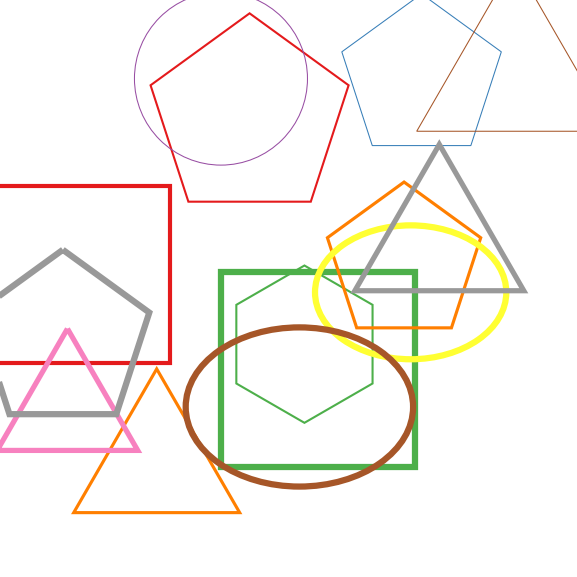[{"shape": "square", "thickness": 2, "radius": 0.77, "center": [0.141, 0.524]}, {"shape": "pentagon", "thickness": 1, "radius": 0.9, "center": [0.432, 0.796]}, {"shape": "pentagon", "thickness": 0.5, "radius": 0.73, "center": [0.73, 0.865]}, {"shape": "hexagon", "thickness": 1, "radius": 0.68, "center": [0.527, 0.403]}, {"shape": "square", "thickness": 3, "radius": 0.84, "center": [0.55, 0.359]}, {"shape": "circle", "thickness": 0.5, "radius": 0.75, "center": [0.383, 0.863]}, {"shape": "pentagon", "thickness": 1.5, "radius": 0.7, "center": [0.7, 0.544]}, {"shape": "triangle", "thickness": 1.5, "radius": 0.83, "center": [0.271, 0.194]}, {"shape": "oval", "thickness": 3, "radius": 0.83, "center": [0.711, 0.493]}, {"shape": "oval", "thickness": 3, "radius": 0.98, "center": [0.518, 0.294]}, {"shape": "triangle", "thickness": 0.5, "radius": 0.98, "center": [0.891, 0.87]}, {"shape": "triangle", "thickness": 2.5, "radius": 0.7, "center": [0.117, 0.289]}, {"shape": "triangle", "thickness": 2.5, "radius": 0.84, "center": [0.761, 0.58]}, {"shape": "pentagon", "thickness": 3, "radius": 0.79, "center": [0.109, 0.409]}]